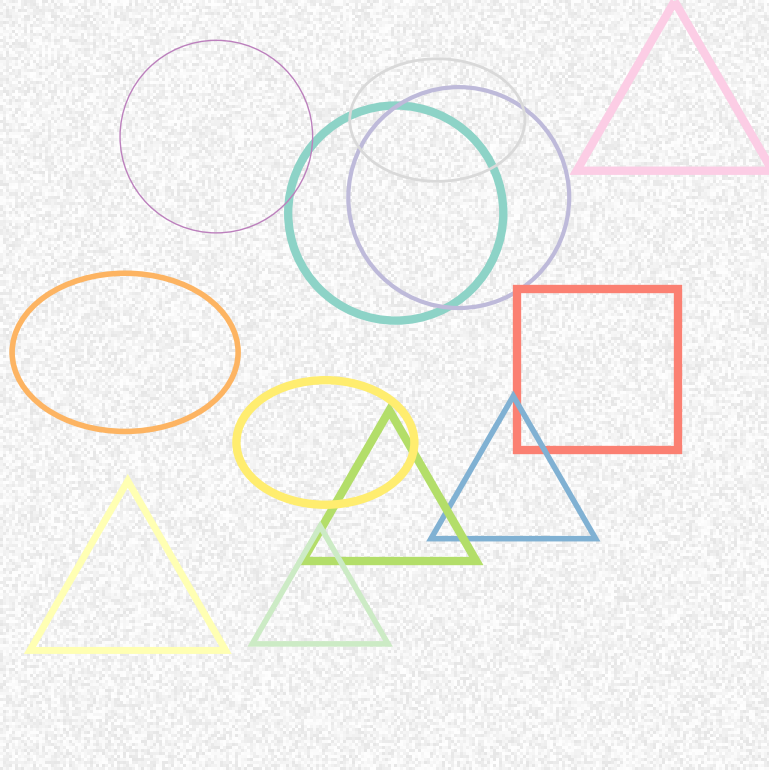[{"shape": "circle", "thickness": 3, "radius": 0.7, "center": [0.514, 0.723]}, {"shape": "triangle", "thickness": 2.5, "radius": 0.73, "center": [0.166, 0.229]}, {"shape": "circle", "thickness": 1.5, "radius": 0.72, "center": [0.596, 0.743]}, {"shape": "square", "thickness": 3, "radius": 0.52, "center": [0.776, 0.52]}, {"shape": "triangle", "thickness": 2, "radius": 0.62, "center": [0.667, 0.362]}, {"shape": "oval", "thickness": 2, "radius": 0.73, "center": [0.163, 0.542]}, {"shape": "triangle", "thickness": 3, "radius": 0.65, "center": [0.506, 0.337]}, {"shape": "triangle", "thickness": 3, "radius": 0.73, "center": [0.876, 0.852]}, {"shape": "oval", "thickness": 1, "radius": 0.57, "center": [0.568, 0.844]}, {"shape": "circle", "thickness": 0.5, "radius": 0.63, "center": [0.281, 0.823]}, {"shape": "triangle", "thickness": 2, "radius": 0.51, "center": [0.416, 0.215]}, {"shape": "oval", "thickness": 3, "radius": 0.58, "center": [0.423, 0.425]}]